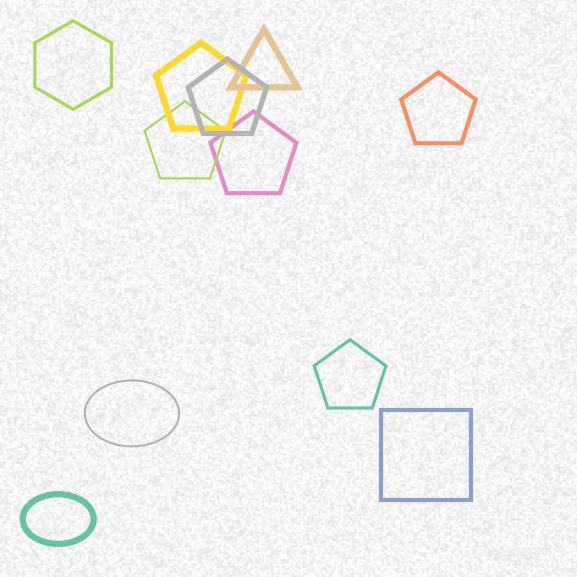[{"shape": "oval", "thickness": 3, "radius": 0.31, "center": [0.101, 0.1]}, {"shape": "pentagon", "thickness": 1.5, "radius": 0.33, "center": [0.606, 0.345]}, {"shape": "pentagon", "thickness": 2, "radius": 0.34, "center": [0.759, 0.806]}, {"shape": "square", "thickness": 2, "radius": 0.39, "center": [0.737, 0.211]}, {"shape": "pentagon", "thickness": 2, "radius": 0.39, "center": [0.439, 0.728]}, {"shape": "pentagon", "thickness": 1, "radius": 0.37, "center": [0.321, 0.75]}, {"shape": "hexagon", "thickness": 1.5, "radius": 0.38, "center": [0.127, 0.887]}, {"shape": "pentagon", "thickness": 3, "radius": 0.41, "center": [0.348, 0.843]}, {"shape": "triangle", "thickness": 3, "radius": 0.34, "center": [0.457, 0.882]}, {"shape": "pentagon", "thickness": 2.5, "radius": 0.36, "center": [0.394, 0.826]}, {"shape": "oval", "thickness": 1, "radius": 0.41, "center": [0.228, 0.283]}]